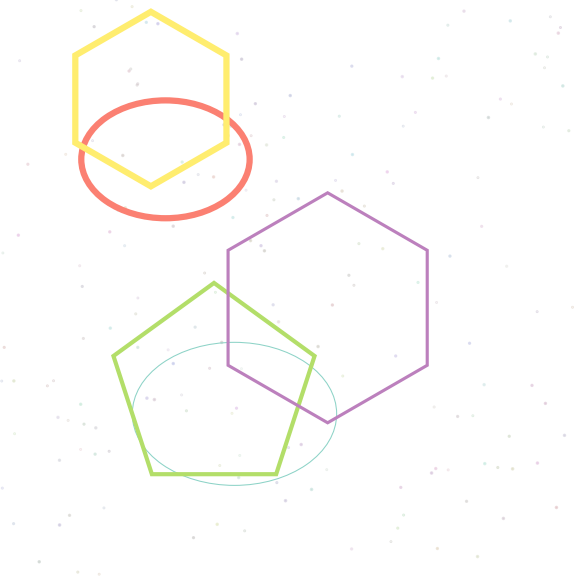[{"shape": "oval", "thickness": 0.5, "radius": 0.88, "center": [0.406, 0.283]}, {"shape": "oval", "thickness": 3, "radius": 0.73, "center": [0.287, 0.723]}, {"shape": "pentagon", "thickness": 2, "radius": 0.92, "center": [0.371, 0.326]}, {"shape": "hexagon", "thickness": 1.5, "radius": 1.0, "center": [0.567, 0.466]}, {"shape": "hexagon", "thickness": 3, "radius": 0.76, "center": [0.261, 0.828]}]